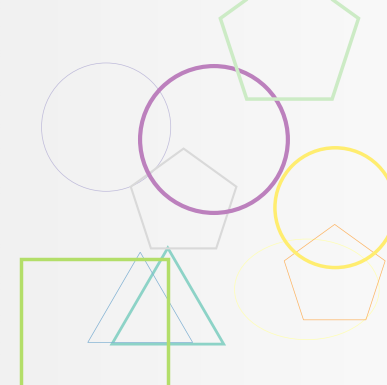[{"shape": "triangle", "thickness": 2, "radius": 0.83, "center": [0.433, 0.189]}, {"shape": "oval", "thickness": 0.5, "radius": 0.93, "center": [0.792, 0.248]}, {"shape": "circle", "thickness": 0.5, "radius": 0.83, "center": [0.274, 0.67]}, {"shape": "triangle", "thickness": 0.5, "radius": 0.78, "center": [0.362, 0.189]}, {"shape": "pentagon", "thickness": 0.5, "radius": 0.68, "center": [0.864, 0.28]}, {"shape": "square", "thickness": 2.5, "radius": 0.95, "center": [0.244, 0.137]}, {"shape": "pentagon", "thickness": 1.5, "radius": 0.72, "center": [0.474, 0.471]}, {"shape": "circle", "thickness": 3, "radius": 0.95, "center": [0.552, 0.638]}, {"shape": "pentagon", "thickness": 2.5, "radius": 0.94, "center": [0.747, 0.894]}, {"shape": "circle", "thickness": 2.5, "radius": 0.78, "center": [0.865, 0.461]}]